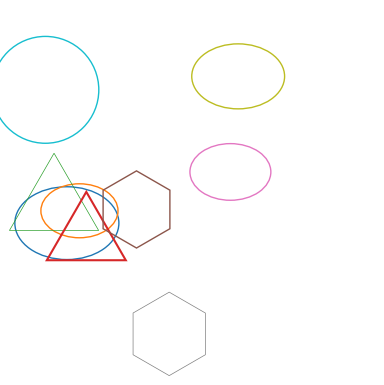[{"shape": "oval", "thickness": 1, "radius": 0.68, "center": [0.174, 0.42]}, {"shape": "oval", "thickness": 1, "radius": 0.5, "center": [0.206, 0.453]}, {"shape": "triangle", "thickness": 0.5, "radius": 0.67, "center": [0.14, 0.468]}, {"shape": "triangle", "thickness": 1.5, "radius": 0.59, "center": [0.224, 0.383]}, {"shape": "hexagon", "thickness": 1, "radius": 0.5, "center": [0.355, 0.456]}, {"shape": "oval", "thickness": 1, "radius": 0.53, "center": [0.598, 0.553]}, {"shape": "hexagon", "thickness": 0.5, "radius": 0.54, "center": [0.44, 0.133]}, {"shape": "oval", "thickness": 1, "radius": 0.6, "center": [0.619, 0.802]}, {"shape": "circle", "thickness": 1, "radius": 0.69, "center": [0.118, 0.767]}]